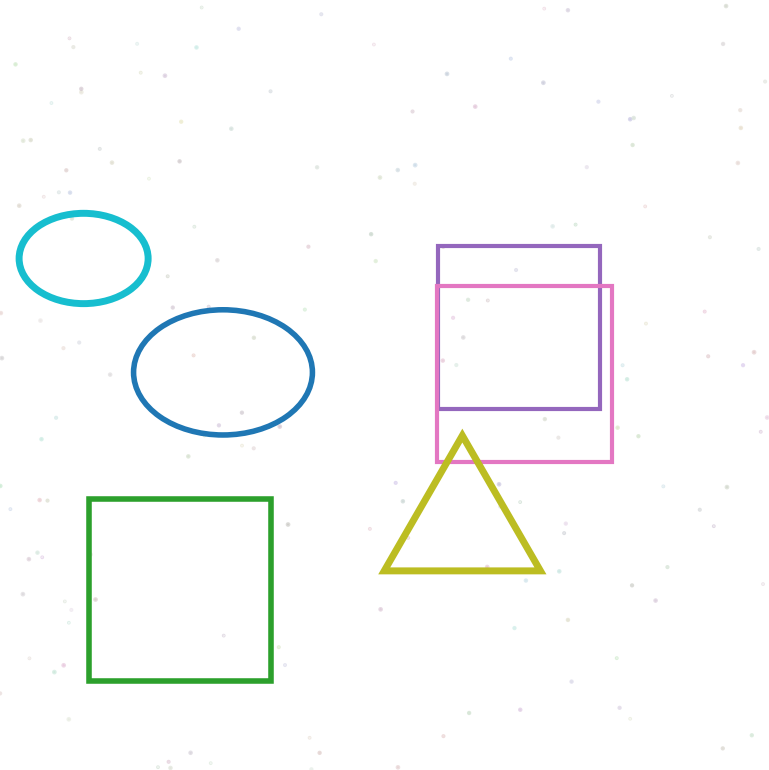[{"shape": "oval", "thickness": 2, "radius": 0.58, "center": [0.29, 0.516]}, {"shape": "square", "thickness": 2, "radius": 0.59, "center": [0.234, 0.234]}, {"shape": "square", "thickness": 1.5, "radius": 0.53, "center": [0.674, 0.575]}, {"shape": "square", "thickness": 1.5, "radius": 0.57, "center": [0.681, 0.514]}, {"shape": "triangle", "thickness": 2.5, "radius": 0.59, "center": [0.6, 0.317]}, {"shape": "oval", "thickness": 2.5, "radius": 0.42, "center": [0.109, 0.664]}]